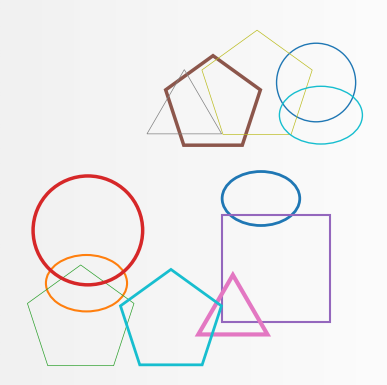[{"shape": "oval", "thickness": 2, "radius": 0.5, "center": [0.673, 0.484]}, {"shape": "circle", "thickness": 1, "radius": 0.51, "center": [0.816, 0.786]}, {"shape": "oval", "thickness": 1.5, "radius": 0.52, "center": [0.223, 0.264]}, {"shape": "pentagon", "thickness": 0.5, "radius": 0.72, "center": [0.208, 0.167]}, {"shape": "circle", "thickness": 2.5, "radius": 0.71, "center": [0.227, 0.402]}, {"shape": "square", "thickness": 1.5, "radius": 0.7, "center": [0.713, 0.302]}, {"shape": "pentagon", "thickness": 2.5, "radius": 0.64, "center": [0.55, 0.727]}, {"shape": "triangle", "thickness": 3, "radius": 0.51, "center": [0.601, 0.183]}, {"shape": "triangle", "thickness": 0.5, "radius": 0.56, "center": [0.476, 0.708]}, {"shape": "pentagon", "thickness": 0.5, "radius": 0.75, "center": [0.663, 0.772]}, {"shape": "pentagon", "thickness": 2, "radius": 0.68, "center": [0.441, 0.163]}, {"shape": "oval", "thickness": 1, "radius": 0.54, "center": [0.828, 0.701]}]